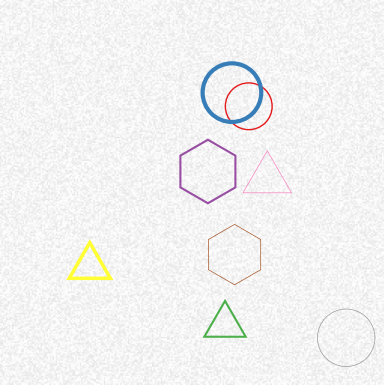[{"shape": "circle", "thickness": 1, "radius": 0.3, "center": [0.646, 0.724]}, {"shape": "circle", "thickness": 3, "radius": 0.38, "center": [0.602, 0.759]}, {"shape": "triangle", "thickness": 1.5, "radius": 0.31, "center": [0.584, 0.156]}, {"shape": "hexagon", "thickness": 1.5, "radius": 0.41, "center": [0.54, 0.555]}, {"shape": "triangle", "thickness": 2.5, "radius": 0.31, "center": [0.233, 0.308]}, {"shape": "hexagon", "thickness": 0.5, "radius": 0.39, "center": [0.609, 0.339]}, {"shape": "triangle", "thickness": 0.5, "radius": 0.36, "center": [0.694, 0.536]}, {"shape": "circle", "thickness": 0.5, "radius": 0.37, "center": [0.899, 0.123]}]